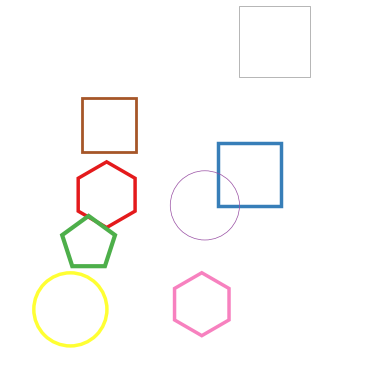[{"shape": "hexagon", "thickness": 2.5, "radius": 0.43, "center": [0.277, 0.494]}, {"shape": "square", "thickness": 2.5, "radius": 0.41, "center": [0.647, 0.546]}, {"shape": "pentagon", "thickness": 3, "radius": 0.36, "center": [0.23, 0.367]}, {"shape": "circle", "thickness": 0.5, "radius": 0.45, "center": [0.532, 0.467]}, {"shape": "circle", "thickness": 2.5, "radius": 0.47, "center": [0.183, 0.196]}, {"shape": "square", "thickness": 2, "radius": 0.35, "center": [0.284, 0.675]}, {"shape": "hexagon", "thickness": 2.5, "radius": 0.41, "center": [0.524, 0.21]}, {"shape": "square", "thickness": 0.5, "radius": 0.46, "center": [0.713, 0.893]}]